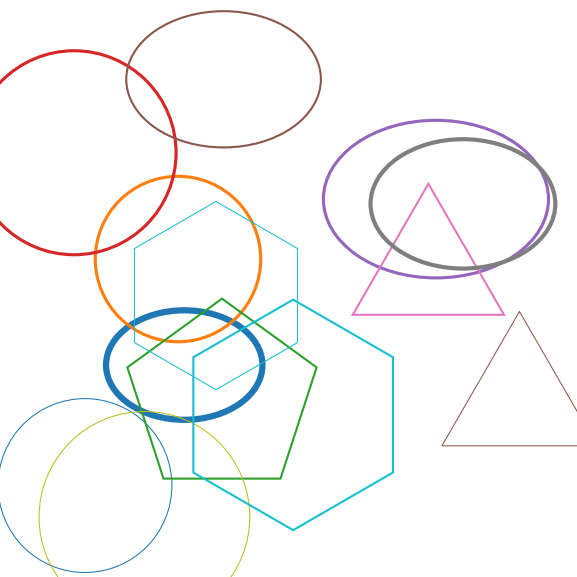[{"shape": "circle", "thickness": 0.5, "radius": 0.75, "center": [0.147, 0.158]}, {"shape": "oval", "thickness": 3, "radius": 0.68, "center": [0.319, 0.367]}, {"shape": "circle", "thickness": 1.5, "radius": 0.72, "center": [0.308, 0.551]}, {"shape": "pentagon", "thickness": 1, "radius": 0.86, "center": [0.384, 0.31]}, {"shape": "circle", "thickness": 1.5, "radius": 0.88, "center": [0.128, 0.735]}, {"shape": "oval", "thickness": 1.5, "radius": 0.97, "center": [0.755, 0.654]}, {"shape": "oval", "thickness": 1, "radius": 0.84, "center": [0.387, 0.862]}, {"shape": "triangle", "thickness": 0.5, "radius": 0.78, "center": [0.9, 0.305]}, {"shape": "triangle", "thickness": 1, "radius": 0.76, "center": [0.742, 0.53]}, {"shape": "oval", "thickness": 2, "radius": 0.8, "center": [0.802, 0.646]}, {"shape": "circle", "thickness": 0.5, "radius": 0.91, "center": [0.25, 0.104]}, {"shape": "hexagon", "thickness": 1, "radius": 1.0, "center": [0.508, 0.281]}, {"shape": "hexagon", "thickness": 0.5, "radius": 0.81, "center": [0.374, 0.487]}]